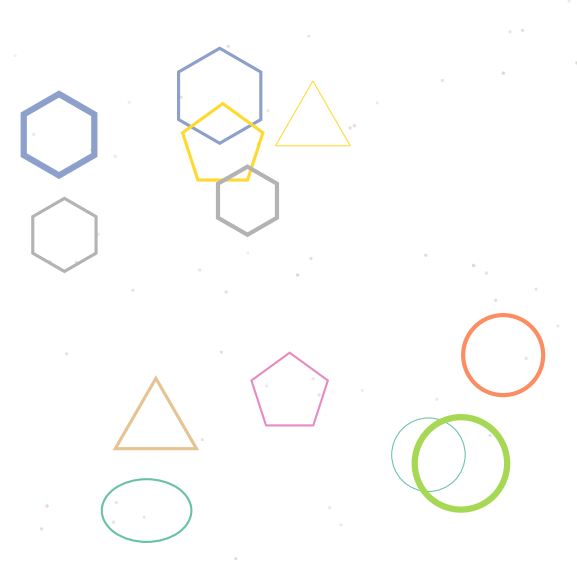[{"shape": "circle", "thickness": 0.5, "radius": 0.32, "center": [0.742, 0.212]}, {"shape": "oval", "thickness": 1, "radius": 0.39, "center": [0.254, 0.115]}, {"shape": "circle", "thickness": 2, "radius": 0.35, "center": [0.871, 0.384]}, {"shape": "hexagon", "thickness": 1.5, "radius": 0.41, "center": [0.38, 0.833]}, {"shape": "hexagon", "thickness": 3, "radius": 0.35, "center": [0.102, 0.766]}, {"shape": "pentagon", "thickness": 1, "radius": 0.35, "center": [0.502, 0.319]}, {"shape": "circle", "thickness": 3, "radius": 0.4, "center": [0.798, 0.197]}, {"shape": "triangle", "thickness": 0.5, "radius": 0.37, "center": [0.542, 0.784]}, {"shape": "pentagon", "thickness": 1.5, "radius": 0.37, "center": [0.386, 0.747]}, {"shape": "triangle", "thickness": 1.5, "radius": 0.41, "center": [0.27, 0.263]}, {"shape": "hexagon", "thickness": 1.5, "radius": 0.32, "center": [0.112, 0.592]}, {"shape": "hexagon", "thickness": 2, "radius": 0.29, "center": [0.429, 0.652]}]